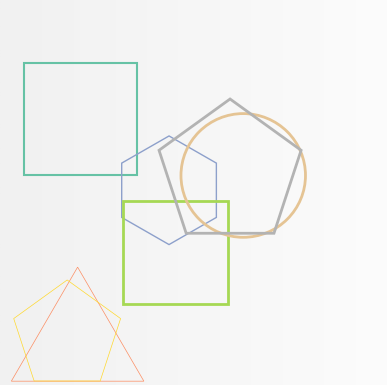[{"shape": "square", "thickness": 1.5, "radius": 0.73, "center": [0.207, 0.691]}, {"shape": "triangle", "thickness": 0.5, "radius": 0.99, "center": [0.2, 0.109]}, {"shape": "hexagon", "thickness": 1, "radius": 0.71, "center": [0.436, 0.506]}, {"shape": "square", "thickness": 2, "radius": 0.67, "center": [0.453, 0.344]}, {"shape": "pentagon", "thickness": 0.5, "radius": 0.73, "center": [0.173, 0.128]}, {"shape": "circle", "thickness": 2, "radius": 0.8, "center": [0.628, 0.544]}, {"shape": "pentagon", "thickness": 2, "radius": 0.96, "center": [0.594, 0.55]}]